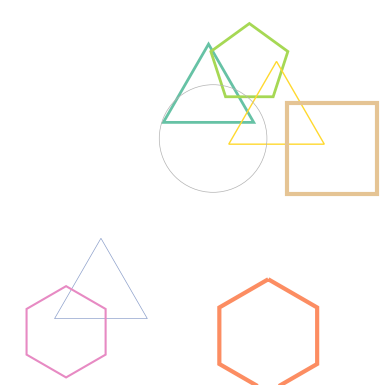[{"shape": "triangle", "thickness": 2, "radius": 0.68, "center": [0.542, 0.75]}, {"shape": "hexagon", "thickness": 3, "radius": 0.73, "center": [0.697, 0.128]}, {"shape": "triangle", "thickness": 0.5, "radius": 0.7, "center": [0.262, 0.242]}, {"shape": "hexagon", "thickness": 1.5, "radius": 0.59, "center": [0.172, 0.138]}, {"shape": "pentagon", "thickness": 2, "radius": 0.53, "center": [0.648, 0.834]}, {"shape": "triangle", "thickness": 1, "radius": 0.72, "center": [0.718, 0.697]}, {"shape": "square", "thickness": 3, "radius": 0.59, "center": [0.863, 0.614]}, {"shape": "circle", "thickness": 0.5, "radius": 0.7, "center": [0.554, 0.64]}]